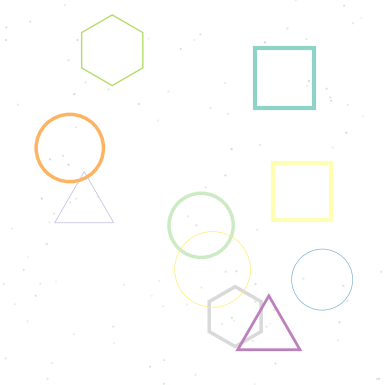[{"shape": "square", "thickness": 3, "radius": 0.39, "center": [0.739, 0.797]}, {"shape": "square", "thickness": 3, "radius": 0.37, "center": [0.784, 0.503]}, {"shape": "triangle", "thickness": 0.5, "radius": 0.44, "center": [0.219, 0.466]}, {"shape": "circle", "thickness": 0.5, "radius": 0.4, "center": [0.837, 0.274]}, {"shape": "circle", "thickness": 2.5, "radius": 0.44, "center": [0.181, 0.616]}, {"shape": "hexagon", "thickness": 1, "radius": 0.46, "center": [0.291, 0.869]}, {"shape": "hexagon", "thickness": 2.5, "radius": 0.39, "center": [0.611, 0.178]}, {"shape": "triangle", "thickness": 2, "radius": 0.47, "center": [0.698, 0.138]}, {"shape": "circle", "thickness": 2.5, "radius": 0.42, "center": [0.522, 0.415]}, {"shape": "circle", "thickness": 0.5, "radius": 0.49, "center": [0.552, 0.3]}]